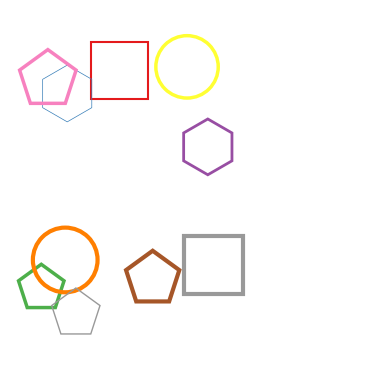[{"shape": "square", "thickness": 1.5, "radius": 0.37, "center": [0.31, 0.816]}, {"shape": "hexagon", "thickness": 0.5, "radius": 0.37, "center": [0.175, 0.757]}, {"shape": "pentagon", "thickness": 2.5, "radius": 0.31, "center": [0.107, 0.251]}, {"shape": "hexagon", "thickness": 2, "radius": 0.36, "center": [0.54, 0.618]}, {"shape": "circle", "thickness": 3, "radius": 0.42, "center": [0.169, 0.325]}, {"shape": "circle", "thickness": 2.5, "radius": 0.41, "center": [0.486, 0.826]}, {"shape": "pentagon", "thickness": 3, "radius": 0.36, "center": [0.397, 0.276]}, {"shape": "pentagon", "thickness": 2.5, "radius": 0.39, "center": [0.124, 0.794]}, {"shape": "square", "thickness": 3, "radius": 0.38, "center": [0.555, 0.312]}, {"shape": "pentagon", "thickness": 1, "radius": 0.33, "center": [0.197, 0.186]}]